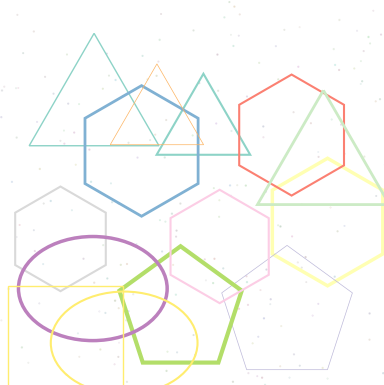[{"shape": "triangle", "thickness": 1, "radius": 0.97, "center": [0.244, 0.719]}, {"shape": "triangle", "thickness": 1.5, "radius": 0.7, "center": [0.528, 0.668]}, {"shape": "hexagon", "thickness": 2.5, "radius": 0.83, "center": [0.851, 0.423]}, {"shape": "pentagon", "thickness": 0.5, "radius": 0.89, "center": [0.746, 0.184]}, {"shape": "hexagon", "thickness": 1.5, "radius": 0.79, "center": [0.757, 0.649]}, {"shape": "hexagon", "thickness": 2, "radius": 0.85, "center": [0.368, 0.608]}, {"shape": "triangle", "thickness": 0.5, "radius": 0.7, "center": [0.408, 0.694]}, {"shape": "pentagon", "thickness": 3, "radius": 0.84, "center": [0.469, 0.193]}, {"shape": "hexagon", "thickness": 1.5, "radius": 0.74, "center": [0.57, 0.36]}, {"shape": "hexagon", "thickness": 1.5, "radius": 0.68, "center": [0.157, 0.38]}, {"shape": "oval", "thickness": 2.5, "radius": 0.97, "center": [0.241, 0.25]}, {"shape": "triangle", "thickness": 2, "radius": 0.99, "center": [0.84, 0.568]}, {"shape": "oval", "thickness": 1.5, "radius": 0.95, "center": [0.322, 0.109]}, {"shape": "square", "thickness": 1, "radius": 0.75, "center": [0.171, 0.108]}]